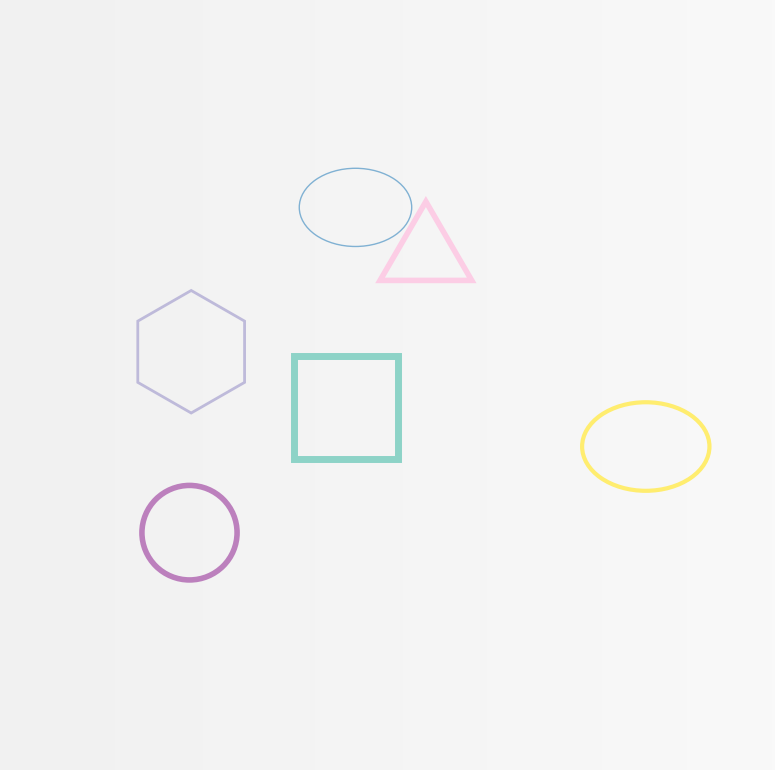[{"shape": "square", "thickness": 2.5, "radius": 0.34, "center": [0.446, 0.471]}, {"shape": "hexagon", "thickness": 1, "radius": 0.4, "center": [0.247, 0.543]}, {"shape": "oval", "thickness": 0.5, "radius": 0.36, "center": [0.459, 0.731]}, {"shape": "triangle", "thickness": 2, "radius": 0.34, "center": [0.55, 0.67]}, {"shape": "circle", "thickness": 2, "radius": 0.31, "center": [0.245, 0.308]}, {"shape": "oval", "thickness": 1.5, "radius": 0.41, "center": [0.833, 0.42]}]